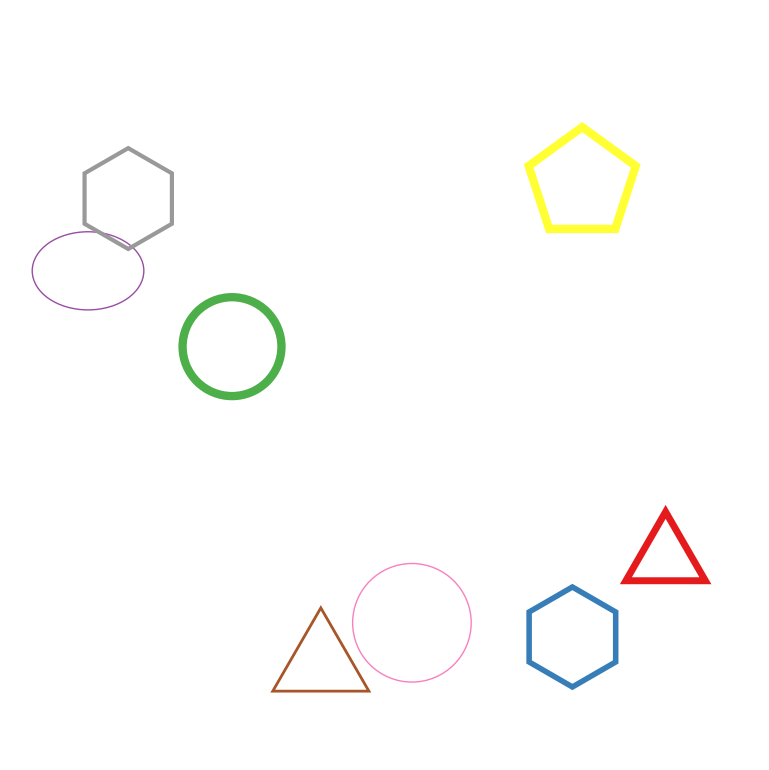[{"shape": "triangle", "thickness": 2.5, "radius": 0.3, "center": [0.864, 0.276]}, {"shape": "hexagon", "thickness": 2, "radius": 0.32, "center": [0.743, 0.173]}, {"shape": "circle", "thickness": 3, "radius": 0.32, "center": [0.301, 0.55]}, {"shape": "oval", "thickness": 0.5, "radius": 0.36, "center": [0.114, 0.648]}, {"shape": "pentagon", "thickness": 3, "radius": 0.37, "center": [0.756, 0.762]}, {"shape": "triangle", "thickness": 1, "radius": 0.36, "center": [0.417, 0.138]}, {"shape": "circle", "thickness": 0.5, "radius": 0.38, "center": [0.535, 0.191]}, {"shape": "hexagon", "thickness": 1.5, "radius": 0.33, "center": [0.167, 0.742]}]